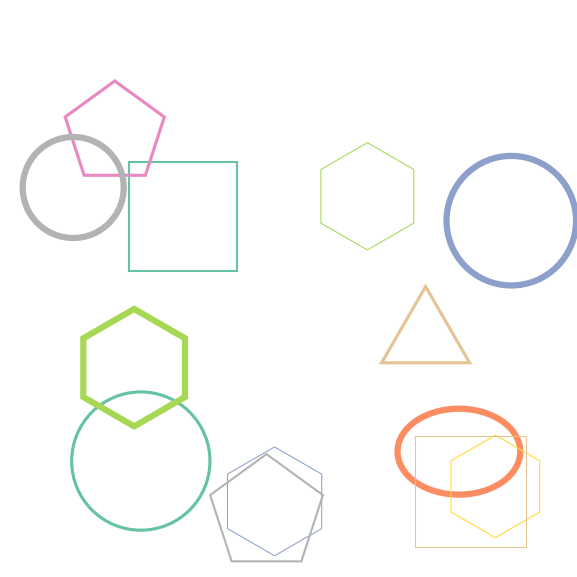[{"shape": "circle", "thickness": 1.5, "radius": 0.6, "center": [0.244, 0.201]}, {"shape": "square", "thickness": 1, "radius": 0.47, "center": [0.317, 0.624]}, {"shape": "oval", "thickness": 3, "radius": 0.53, "center": [0.795, 0.217]}, {"shape": "hexagon", "thickness": 0.5, "radius": 0.47, "center": [0.475, 0.131]}, {"shape": "circle", "thickness": 3, "radius": 0.56, "center": [0.885, 0.617]}, {"shape": "pentagon", "thickness": 1.5, "radius": 0.45, "center": [0.199, 0.769]}, {"shape": "hexagon", "thickness": 0.5, "radius": 0.46, "center": [0.636, 0.659]}, {"shape": "hexagon", "thickness": 3, "radius": 0.51, "center": [0.232, 0.362]}, {"shape": "hexagon", "thickness": 0.5, "radius": 0.44, "center": [0.858, 0.157]}, {"shape": "square", "thickness": 0.5, "radius": 0.48, "center": [0.815, 0.148]}, {"shape": "triangle", "thickness": 1.5, "radius": 0.44, "center": [0.737, 0.415]}, {"shape": "pentagon", "thickness": 1, "radius": 0.51, "center": [0.461, 0.11]}, {"shape": "circle", "thickness": 3, "radius": 0.44, "center": [0.127, 0.674]}]